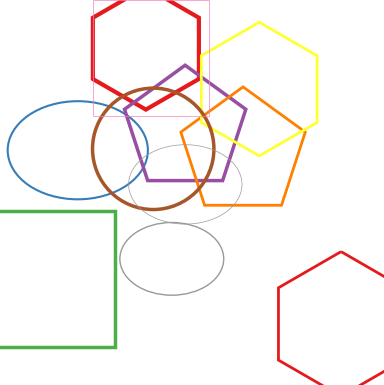[{"shape": "hexagon", "thickness": 3, "radius": 0.8, "center": [0.379, 0.874]}, {"shape": "hexagon", "thickness": 2, "radius": 0.94, "center": [0.886, 0.159]}, {"shape": "oval", "thickness": 1.5, "radius": 0.91, "center": [0.202, 0.61]}, {"shape": "square", "thickness": 2.5, "radius": 0.88, "center": [0.123, 0.276]}, {"shape": "pentagon", "thickness": 2.5, "radius": 0.83, "center": [0.481, 0.665]}, {"shape": "pentagon", "thickness": 2, "radius": 0.85, "center": [0.631, 0.604]}, {"shape": "hexagon", "thickness": 2, "radius": 0.87, "center": [0.673, 0.769]}, {"shape": "circle", "thickness": 2.5, "radius": 0.79, "center": [0.398, 0.613]}, {"shape": "square", "thickness": 0.5, "radius": 0.76, "center": [0.392, 0.85]}, {"shape": "oval", "thickness": 0.5, "radius": 0.74, "center": [0.481, 0.521]}, {"shape": "oval", "thickness": 1, "radius": 0.67, "center": [0.446, 0.328]}]